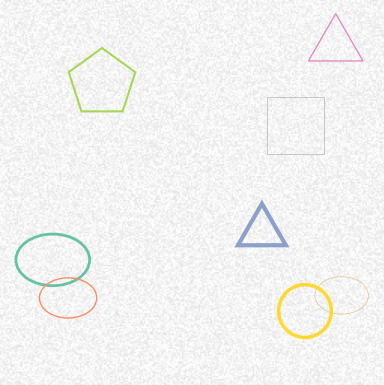[{"shape": "oval", "thickness": 2, "radius": 0.48, "center": [0.137, 0.325]}, {"shape": "oval", "thickness": 1, "radius": 0.37, "center": [0.177, 0.226]}, {"shape": "triangle", "thickness": 3, "radius": 0.36, "center": [0.68, 0.399]}, {"shape": "triangle", "thickness": 1, "radius": 0.41, "center": [0.872, 0.883]}, {"shape": "pentagon", "thickness": 1.5, "radius": 0.45, "center": [0.265, 0.784]}, {"shape": "circle", "thickness": 2.5, "radius": 0.34, "center": [0.792, 0.192]}, {"shape": "oval", "thickness": 0.5, "radius": 0.35, "center": [0.887, 0.233]}, {"shape": "square", "thickness": 0.5, "radius": 0.37, "center": [0.768, 0.674]}]